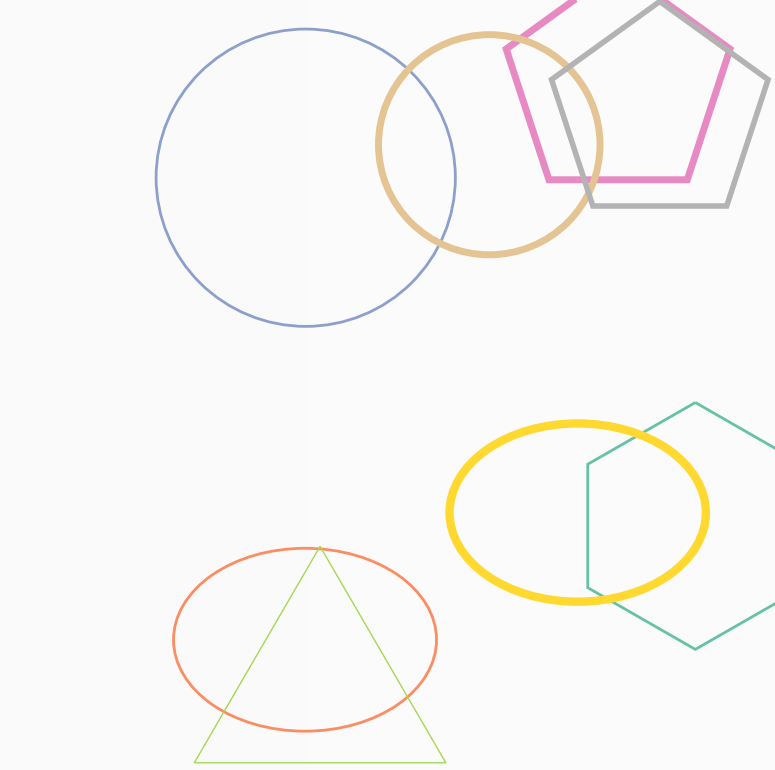[{"shape": "hexagon", "thickness": 1, "radius": 0.8, "center": [0.897, 0.317]}, {"shape": "oval", "thickness": 1, "radius": 0.85, "center": [0.394, 0.169]}, {"shape": "circle", "thickness": 1, "radius": 0.97, "center": [0.394, 0.769]}, {"shape": "pentagon", "thickness": 2.5, "radius": 0.76, "center": [0.798, 0.889]}, {"shape": "triangle", "thickness": 0.5, "radius": 0.94, "center": [0.413, 0.103]}, {"shape": "oval", "thickness": 3, "radius": 0.83, "center": [0.745, 0.334]}, {"shape": "circle", "thickness": 2.5, "radius": 0.71, "center": [0.631, 0.812]}, {"shape": "pentagon", "thickness": 2, "radius": 0.73, "center": [0.851, 0.851]}]